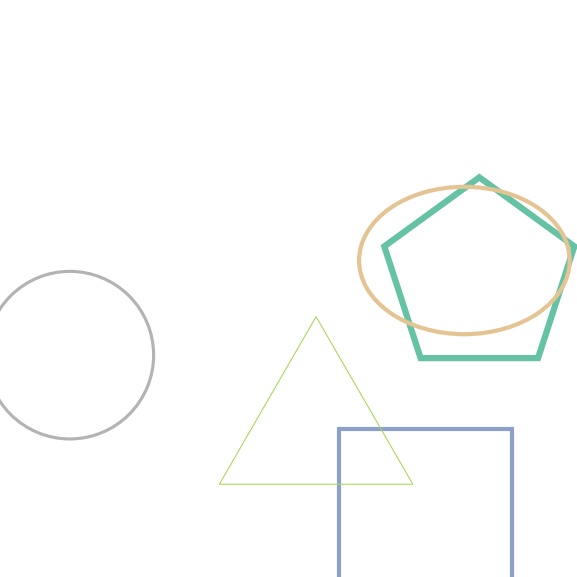[{"shape": "pentagon", "thickness": 3, "radius": 0.87, "center": [0.83, 0.519]}, {"shape": "square", "thickness": 2, "radius": 0.75, "center": [0.736, 0.106]}, {"shape": "triangle", "thickness": 0.5, "radius": 0.97, "center": [0.547, 0.257]}, {"shape": "oval", "thickness": 2, "radius": 0.91, "center": [0.804, 0.548]}, {"shape": "circle", "thickness": 1.5, "radius": 0.73, "center": [0.121, 0.384]}]